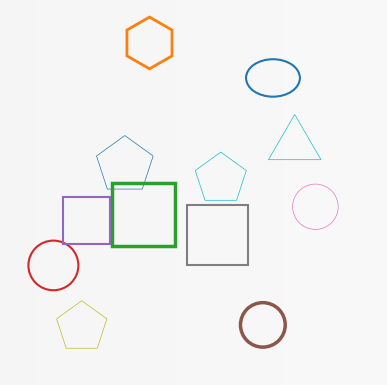[{"shape": "oval", "thickness": 1.5, "radius": 0.35, "center": [0.704, 0.798]}, {"shape": "pentagon", "thickness": 0.5, "radius": 0.38, "center": [0.322, 0.571]}, {"shape": "hexagon", "thickness": 2, "radius": 0.34, "center": [0.386, 0.888]}, {"shape": "square", "thickness": 2.5, "radius": 0.41, "center": [0.371, 0.443]}, {"shape": "circle", "thickness": 1.5, "radius": 0.32, "center": [0.138, 0.311]}, {"shape": "square", "thickness": 1.5, "radius": 0.3, "center": [0.223, 0.427]}, {"shape": "circle", "thickness": 2.5, "radius": 0.29, "center": [0.678, 0.156]}, {"shape": "circle", "thickness": 0.5, "radius": 0.29, "center": [0.814, 0.463]}, {"shape": "square", "thickness": 1.5, "radius": 0.39, "center": [0.561, 0.389]}, {"shape": "pentagon", "thickness": 0.5, "radius": 0.34, "center": [0.211, 0.151]}, {"shape": "pentagon", "thickness": 0.5, "radius": 0.35, "center": [0.57, 0.536]}, {"shape": "triangle", "thickness": 0.5, "radius": 0.39, "center": [0.761, 0.624]}]